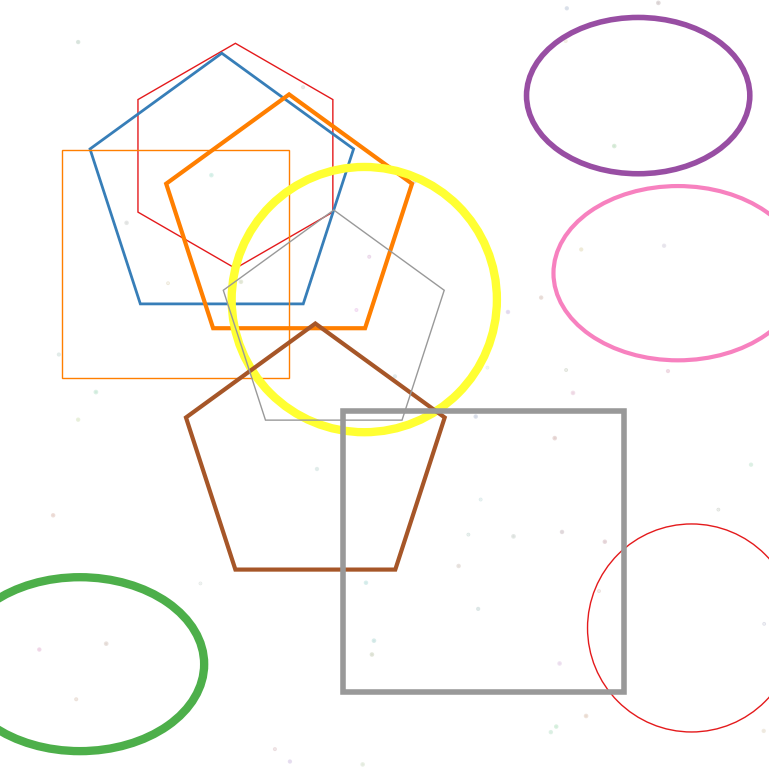[{"shape": "circle", "thickness": 0.5, "radius": 0.68, "center": [0.898, 0.184]}, {"shape": "hexagon", "thickness": 0.5, "radius": 0.73, "center": [0.306, 0.798]}, {"shape": "pentagon", "thickness": 1, "radius": 0.9, "center": [0.288, 0.751]}, {"shape": "oval", "thickness": 3, "radius": 0.81, "center": [0.104, 0.137]}, {"shape": "oval", "thickness": 2, "radius": 0.72, "center": [0.829, 0.876]}, {"shape": "pentagon", "thickness": 1.5, "radius": 0.84, "center": [0.375, 0.71]}, {"shape": "square", "thickness": 0.5, "radius": 0.74, "center": [0.228, 0.657]}, {"shape": "circle", "thickness": 3, "radius": 0.86, "center": [0.473, 0.611]}, {"shape": "pentagon", "thickness": 1.5, "radius": 0.88, "center": [0.41, 0.403]}, {"shape": "oval", "thickness": 1.5, "radius": 0.81, "center": [0.88, 0.645]}, {"shape": "square", "thickness": 2, "radius": 0.91, "center": [0.628, 0.284]}, {"shape": "pentagon", "thickness": 0.5, "radius": 0.75, "center": [0.433, 0.576]}]